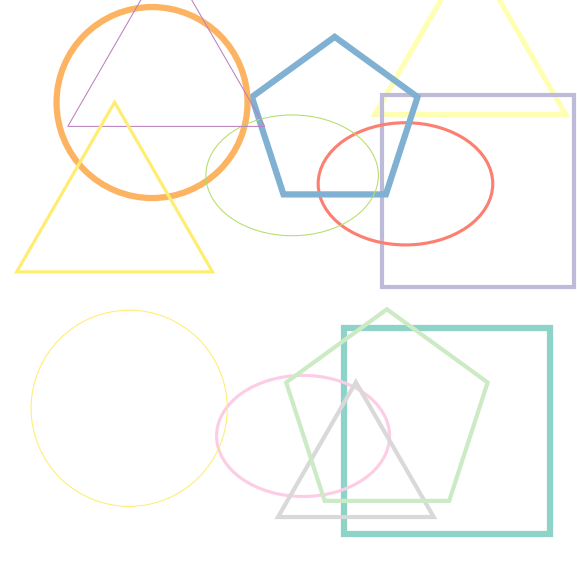[{"shape": "square", "thickness": 3, "radius": 0.89, "center": [0.774, 0.253]}, {"shape": "triangle", "thickness": 2.5, "radius": 0.95, "center": [0.814, 0.896]}, {"shape": "square", "thickness": 2, "radius": 0.83, "center": [0.828, 0.669]}, {"shape": "oval", "thickness": 1.5, "radius": 0.76, "center": [0.702, 0.681]}, {"shape": "pentagon", "thickness": 3, "radius": 0.75, "center": [0.58, 0.785]}, {"shape": "circle", "thickness": 3, "radius": 0.83, "center": [0.263, 0.822]}, {"shape": "oval", "thickness": 0.5, "radius": 0.75, "center": [0.506, 0.696]}, {"shape": "oval", "thickness": 1.5, "radius": 0.75, "center": [0.525, 0.244]}, {"shape": "triangle", "thickness": 2, "radius": 0.78, "center": [0.616, 0.182]}, {"shape": "triangle", "thickness": 0.5, "radius": 0.98, "center": [0.288, 0.879]}, {"shape": "pentagon", "thickness": 2, "radius": 0.92, "center": [0.67, 0.28]}, {"shape": "circle", "thickness": 0.5, "radius": 0.85, "center": [0.224, 0.292]}, {"shape": "triangle", "thickness": 1.5, "radius": 0.98, "center": [0.198, 0.626]}]